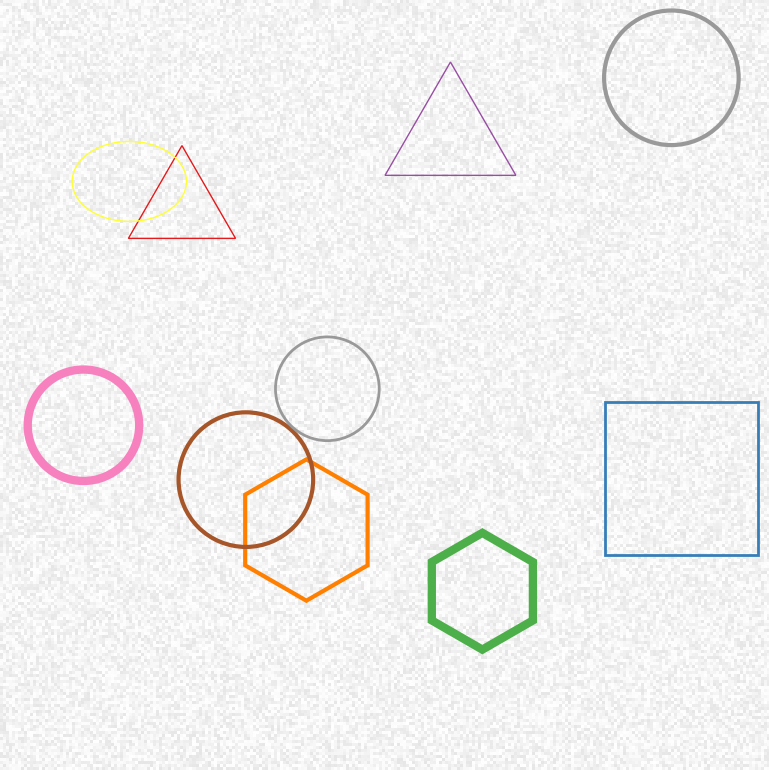[{"shape": "triangle", "thickness": 0.5, "radius": 0.4, "center": [0.236, 0.731]}, {"shape": "square", "thickness": 1, "radius": 0.5, "center": [0.885, 0.379]}, {"shape": "hexagon", "thickness": 3, "radius": 0.38, "center": [0.626, 0.232]}, {"shape": "triangle", "thickness": 0.5, "radius": 0.49, "center": [0.585, 0.821]}, {"shape": "hexagon", "thickness": 1.5, "radius": 0.46, "center": [0.398, 0.312]}, {"shape": "oval", "thickness": 0.5, "radius": 0.37, "center": [0.168, 0.764]}, {"shape": "circle", "thickness": 1.5, "radius": 0.44, "center": [0.319, 0.377]}, {"shape": "circle", "thickness": 3, "radius": 0.36, "center": [0.108, 0.448]}, {"shape": "circle", "thickness": 1.5, "radius": 0.44, "center": [0.872, 0.899]}, {"shape": "circle", "thickness": 1, "radius": 0.34, "center": [0.425, 0.495]}]